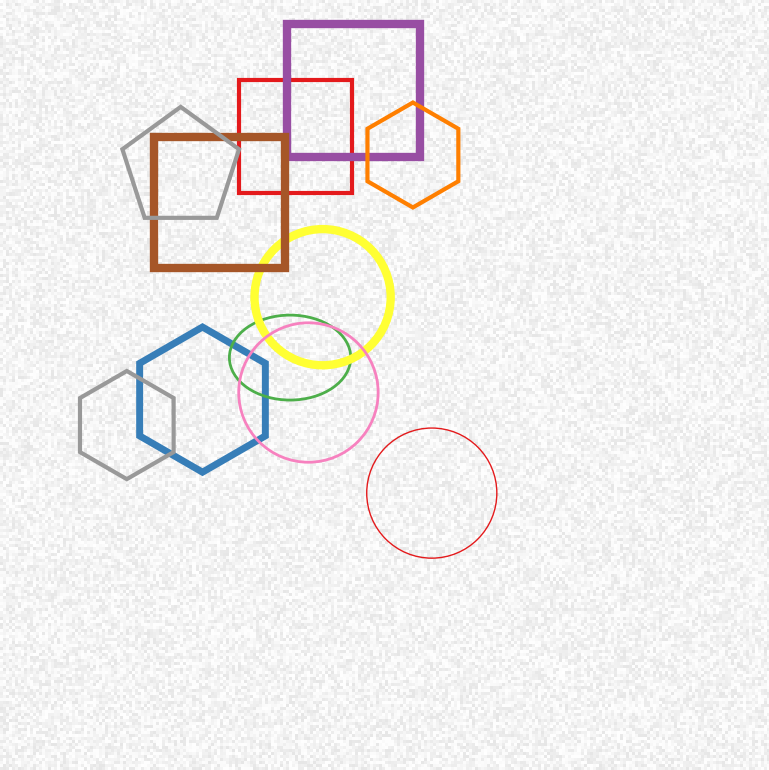[{"shape": "square", "thickness": 1.5, "radius": 0.37, "center": [0.384, 0.823]}, {"shape": "circle", "thickness": 0.5, "radius": 0.42, "center": [0.561, 0.36]}, {"shape": "hexagon", "thickness": 2.5, "radius": 0.47, "center": [0.263, 0.481]}, {"shape": "oval", "thickness": 1, "radius": 0.39, "center": [0.377, 0.536]}, {"shape": "square", "thickness": 3, "radius": 0.43, "center": [0.459, 0.883]}, {"shape": "hexagon", "thickness": 1.5, "radius": 0.34, "center": [0.536, 0.799]}, {"shape": "circle", "thickness": 3, "radius": 0.44, "center": [0.419, 0.614]}, {"shape": "square", "thickness": 3, "radius": 0.43, "center": [0.285, 0.736]}, {"shape": "circle", "thickness": 1, "radius": 0.45, "center": [0.401, 0.49]}, {"shape": "pentagon", "thickness": 1.5, "radius": 0.4, "center": [0.235, 0.782]}, {"shape": "hexagon", "thickness": 1.5, "radius": 0.35, "center": [0.165, 0.448]}]